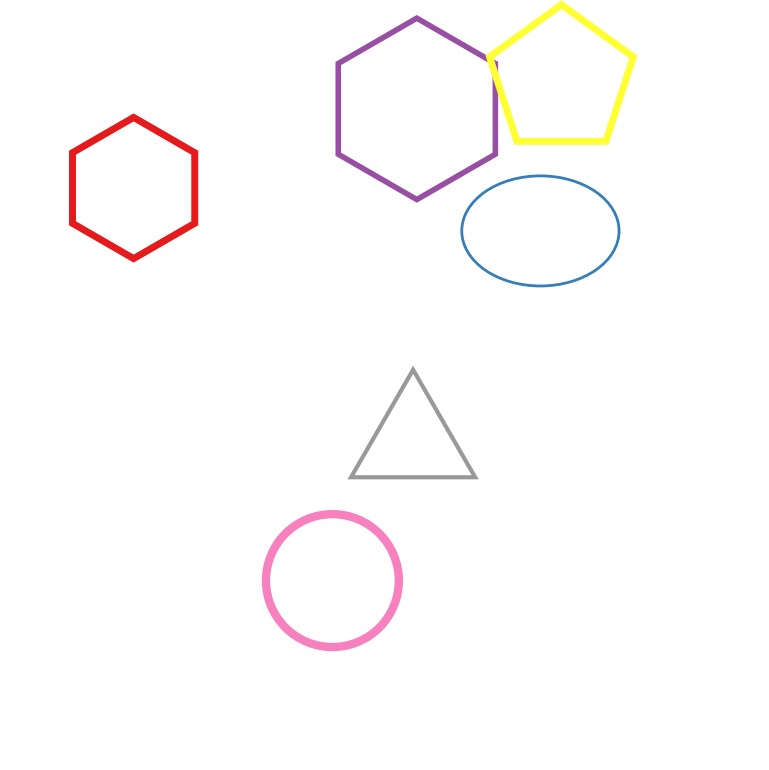[{"shape": "hexagon", "thickness": 2.5, "radius": 0.46, "center": [0.174, 0.756]}, {"shape": "oval", "thickness": 1, "radius": 0.51, "center": [0.702, 0.7]}, {"shape": "hexagon", "thickness": 2, "radius": 0.59, "center": [0.541, 0.859]}, {"shape": "pentagon", "thickness": 2.5, "radius": 0.49, "center": [0.729, 0.896]}, {"shape": "circle", "thickness": 3, "radius": 0.43, "center": [0.432, 0.246]}, {"shape": "triangle", "thickness": 1.5, "radius": 0.47, "center": [0.537, 0.427]}]